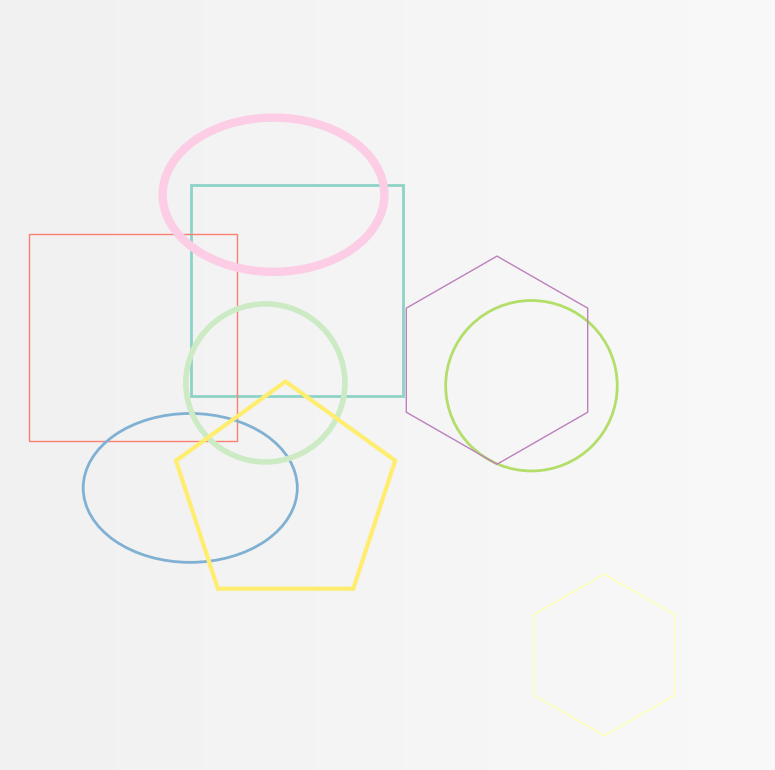[{"shape": "square", "thickness": 1, "radius": 0.68, "center": [0.383, 0.623]}, {"shape": "hexagon", "thickness": 0.5, "radius": 0.52, "center": [0.78, 0.149]}, {"shape": "square", "thickness": 0.5, "radius": 0.67, "center": [0.172, 0.562]}, {"shape": "oval", "thickness": 1, "radius": 0.69, "center": [0.245, 0.366]}, {"shape": "circle", "thickness": 1, "radius": 0.55, "center": [0.686, 0.499]}, {"shape": "oval", "thickness": 3, "radius": 0.72, "center": [0.353, 0.747]}, {"shape": "hexagon", "thickness": 0.5, "radius": 0.68, "center": [0.641, 0.532]}, {"shape": "circle", "thickness": 2, "radius": 0.51, "center": [0.342, 0.503]}, {"shape": "pentagon", "thickness": 1.5, "radius": 0.74, "center": [0.369, 0.356]}]